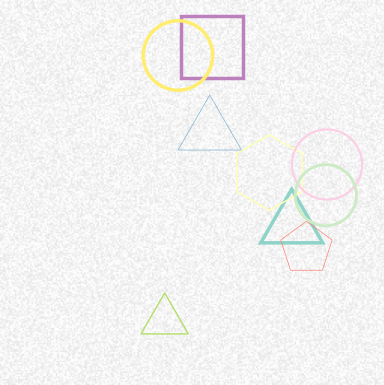[{"shape": "triangle", "thickness": 2.5, "radius": 0.46, "center": [0.758, 0.416]}, {"shape": "hexagon", "thickness": 1, "radius": 0.49, "center": [0.7, 0.552]}, {"shape": "pentagon", "thickness": 0.5, "radius": 0.35, "center": [0.796, 0.355]}, {"shape": "triangle", "thickness": 0.5, "radius": 0.48, "center": [0.545, 0.658]}, {"shape": "triangle", "thickness": 1, "radius": 0.35, "center": [0.428, 0.168]}, {"shape": "circle", "thickness": 1.5, "radius": 0.46, "center": [0.849, 0.573]}, {"shape": "square", "thickness": 2.5, "radius": 0.41, "center": [0.551, 0.878]}, {"shape": "circle", "thickness": 2, "radius": 0.4, "center": [0.846, 0.493]}, {"shape": "circle", "thickness": 2.5, "radius": 0.45, "center": [0.462, 0.856]}]